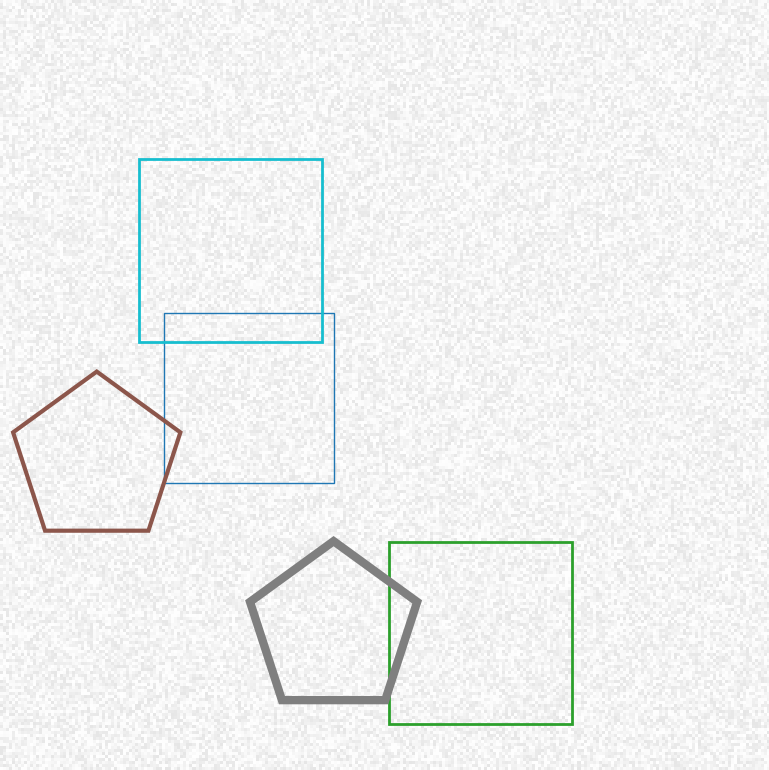[{"shape": "square", "thickness": 0.5, "radius": 0.55, "center": [0.324, 0.483]}, {"shape": "square", "thickness": 1, "radius": 0.59, "center": [0.624, 0.178]}, {"shape": "pentagon", "thickness": 1.5, "radius": 0.57, "center": [0.126, 0.403]}, {"shape": "pentagon", "thickness": 3, "radius": 0.57, "center": [0.433, 0.183]}, {"shape": "square", "thickness": 1, "radius": 0.59, "center": [0.299, 0.675]}]